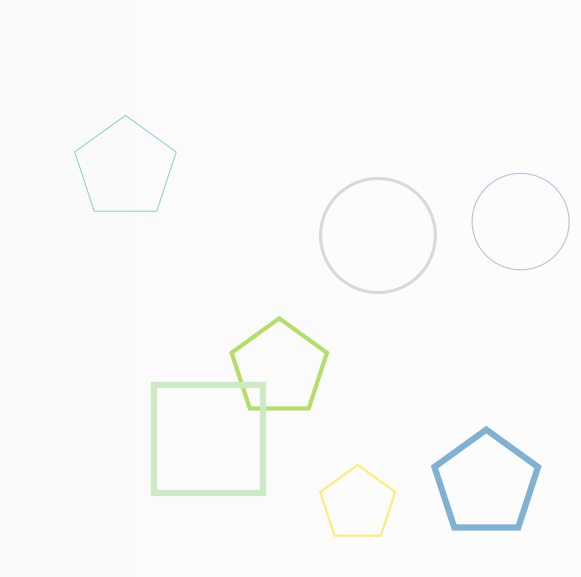[{"shape": "pentagon", "thickness": 0.5, "radius": 0.46, "center": [0.216, 0.708]}, {"shape": "circle", "thickness": 0.5, "radius": 0.42, "center": [0.896, 0.615]}, {"shape": "pentagon", "thickness": 3, "radius": 0.47, "center": [0.837, 0.162]}, {"shape": "pentagon", "thickness": 2, "radius": 0.43, "center": [0.48, 0.362]}, {"shape": "circle", "thickness": 1.5, "radius": 0.49, "center": [0.65, 0.591]}, {"shape": "square", "thickness": 3, "radius": 0.47, "center": [0.358, 0.239]}, {"shape": "pentagon", "thickness": 1, "radius": 0.34, "center": [0.615, 0.126]}]